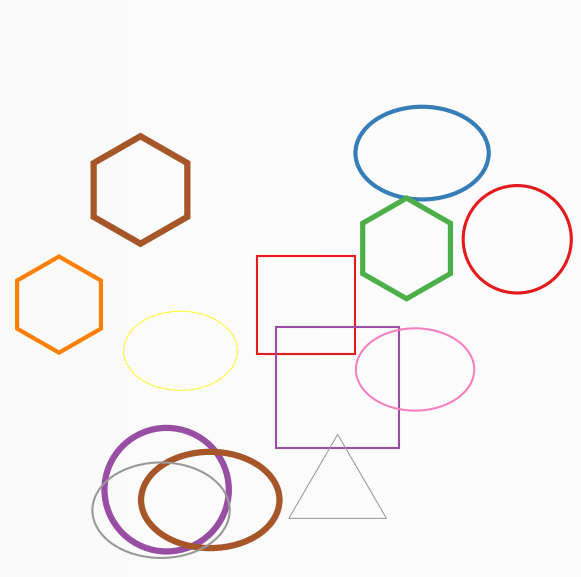[{"shape": "circle", "thickness": 1.5, "radius": 0.47, "center": [0.89, 0.585]}, {"shape": "square", "thickness": 1, "radius": 0.42, "center": [0.527, 0.471]}, {"shape": "oval", "thickness": 2, "radius": 0.57, "center": [0.726, 0.734]}, {"shape": "hexagon", "thickness": 2.5, "radius": 0.44, "center": [0.699, 0.569]}, {"shape": "circle", "thickness": 3, "radius": 0.53, "center": [0.287, 0.151]}, {"shape": "square", "thickness": 1, "radius": 0.53, "center": [0.58, 0.328]}, {"shape": "hexagon", "thickness": 2, "radius": 0.42, "center": [0.102, 0.472]}, {"shape": "oval", "thickness": 0.5, "radius": 0.49, "center": [0.311, 0.392]}, {"shape": "oval", "thickness": 3, "radius": 0.6, "center": [0.362, 0.133]}, {"shape": "hexagon", "thickness": 3, "radius": 0.47, "center": [0.242, 0.67]}, {"shape": "oval", "thickness": 1, "radius": 0.51, "center": [0.714, 0.359]}, {"shape": "oval", "thickness": 1, "radius": 0.59, "center": [0.277, 0.116]}, {"shape": "triangle", "thickness": 0.5, "radius": 0.48, "center": [0.581, 0.15]}]